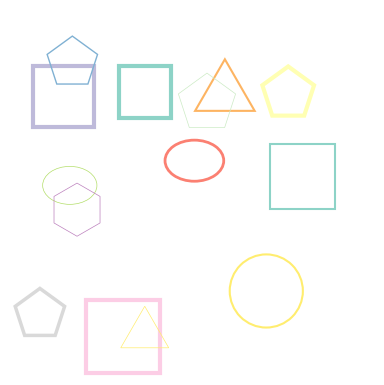[{"shape": "square", "thickness": 1.5, "radius": 0.42, "center": [0.785, 0.542]}, {"shape": "square", "thickness": 3, "radius": 0.34, "center": [0.376, 0.762]}, {"shape": "pentagon", "thickness": 3, "radius": 0.35, "center": [0.749, 0.757]}, {"shape": "square", "thickness": 3, "radius": 0.4, "center": [0.164, 0.75]}, {"shape": "oval", "thickness": 2, "radius": 0.38, "center": [0.505, 0.583]}, {"shape": "pentagon", "thickness": 1, "radius": 0.34, "center": [0.188, 0.837]}, {"shape": "triangle", "thickness": 1.5, "radius": 0.45, "center": [0.584, 0.757]}, {"shape": "oval", "thickness": 0.5, "radius": 0.35, "center": [0.181, 0.519]}, {"shape": "square", "thickness": 3, "radius": 0.48, "center": [0.319, 0.126]}, {"shape": "pentagon", "thickness": 2.5, "radius": 0.34, "center": [0.104, 0.183]}, {"shape": "hexagon", "thickness": 0.5, "radius": 0.35, "center": [0.2, 0.455]}, {"shape": "pentagon", "thickness": 0.5, "radius": 0.39, "center": [0.538, 0.732]}, {"shape": "circle", "thickness": 1.5, "radius": 0.47, "center": [0.692, 0.244]}, {"shape": "triangle", "thickness": 0.5, "radius": 0.36, "center": [0.376, 0.133]}]